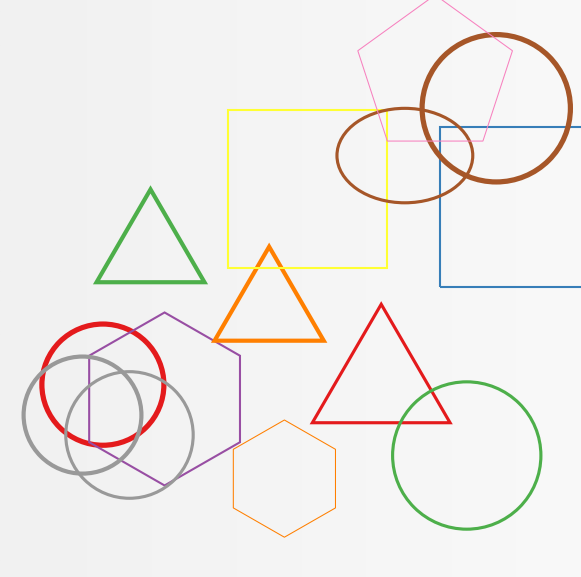[{"shape": "circle", "thickness": 2.5, "radius": 0.52, "center": [0.177, 0.333]}, {"shape": "triangle", "thickness": 1.5, "radius": 0.68, "center": [0.656, 0.336]}, {"shape": "square", "thickness": 1, "radius": 0.69, "center": [0.897, 0.641]}, {"shape": "circle", "thickness": 1.5, "radius": 0.64, "center": [0.803, 0.21]}, {"shape": "triangle", "thickness": 2, "radius": 0.54, "center": [0.259, 0.564]}, {"shape": "hexagon", "thickness": 1, "radius": 0.75, "center": [0.283, 0.308]}, {"shape": "triangle", "thickness": 2, "radius": 0.54, "center": [0.463, 0.463]}, {"shape": "hexagon", "thickness": 0.5, "radius": 0.51, "center": [0.489, 0.17]}, {"shape": "square", "thickness": 1, "radius": 0.68, "center": [0.529, 0.672]}, {"shape": "oval", "thickness": 1.5, "radius": 0.58, "center": [0.697, 0.73]}, {"shape": "circle", "thickness": 2.5, "radius": 0.64, "center": [0.854, 0.812]}, {"shape": "pentagon", "thickness": 0.5, "radius": 0.7, "center": [0.749, 0.868]}, {"shape": "circle", "thickness": 2, "radius": 0.51, "center": [0.142, 0.28]}, {"shape": "circle", "thickness": 1.5, "radius": 0.55, "center": [0.223, 0.246]}]